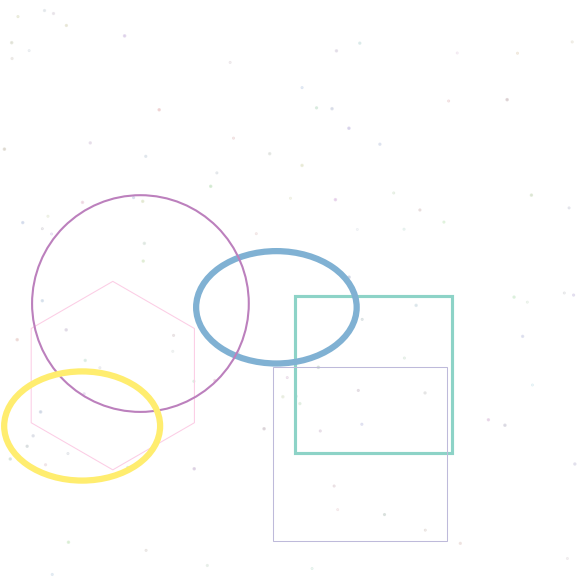[{"shape": "square", "thickness": 1.5, "radius": 0.68, "center": [0.646, 0.351]}, {"shape": "square", "thickness": 0.5, "radius": 0.75, "center": [0.623, 0.213]}, {"shape": "oval", "thickness": 3, "radius": 0.69, "center": [0.479, 0.467]}, {"shape": "hexagon", "thickness": 0.5, "radius": 0.82, "center": [0.195, 0.349]}, {"shape": "circle", "thickness": 1, "radius": 0.94, "center": [0.243, 0.474]}, {"shape": "oval", "thickness": 3, "radius": 0.68, "center": [0.142, 0.261]}]